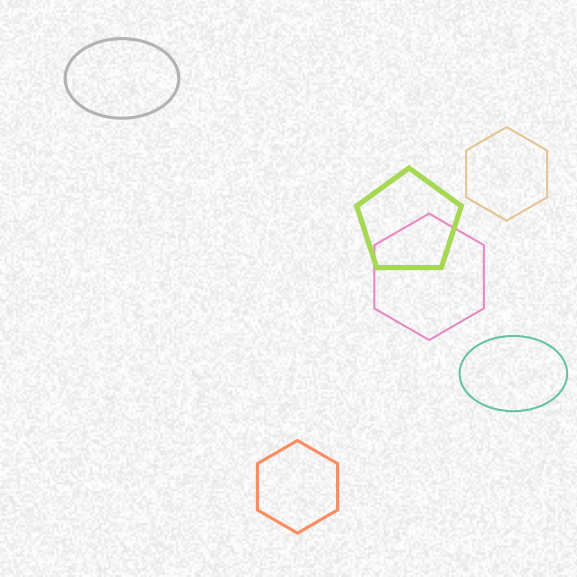[{"shape": "oval", "thickness": 1, "radius": 0.47, "center": [0.889, 0.352]}, {"shape": "hexagon", "thickness": 1.5, "radius": 0.4, "center": [0.515, 0.156]}, {"shape": "hexagon", "thickness": 1, "radius": 0.55, "center": [0.743, 0.52]}, {"shape": "pentagon", "thickness": 2.5, "radius": 0.48, "center": [0.708, 0.613]}, {"shape": "hexagon", "thickness": 1, "radius": 0.41, "center": [0.877, 0.698]}, {"shape": "oval", "thickness": 1.5, "radius": 0.49, "center": [0.211, 0.863]}]